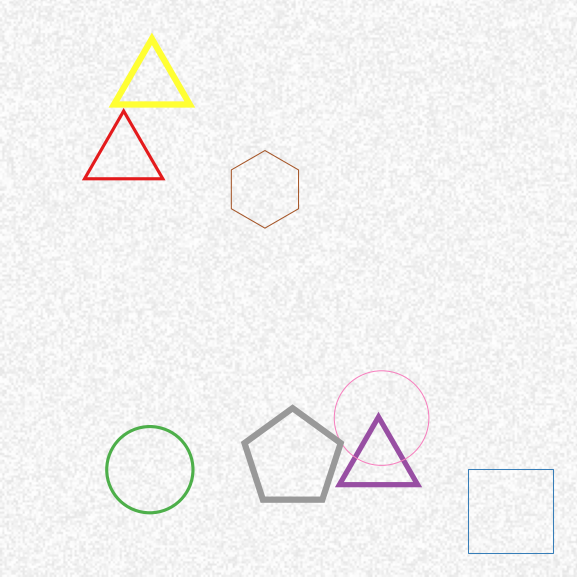[{"shape": "triangle", "thickness": 1.5, "radius": 0.39, "center": [0.214, 0.729]}, {"shape": "square", "thickness": 0.5, "radius": 0.36, "center": [0.884, 0.115]}, {"shape": "circle", "thickness": 1.5, "radius": 0.37, "center": [0.259, 0.186]}, {"shape": "triangle", "thickness": 2.5, "radius": 0.39, "center": [0.655, 0.199]}, {"shape": "triangle", "thickness": 3, "radius": 0.38, "center": [0.263, 0.856]}, {"shape": "hexagon", "thickness": 0.5, "radius": 0.34, "center": [0.459, 0.671]}, {"shape": "circle", "thickness": 0.5, "radius": 0.41, "center": [0.661, 0.275]}, {"shape": "pentagon", "thickness": 3, "radius": 0.44, "center": [0.507, 0.205]}]